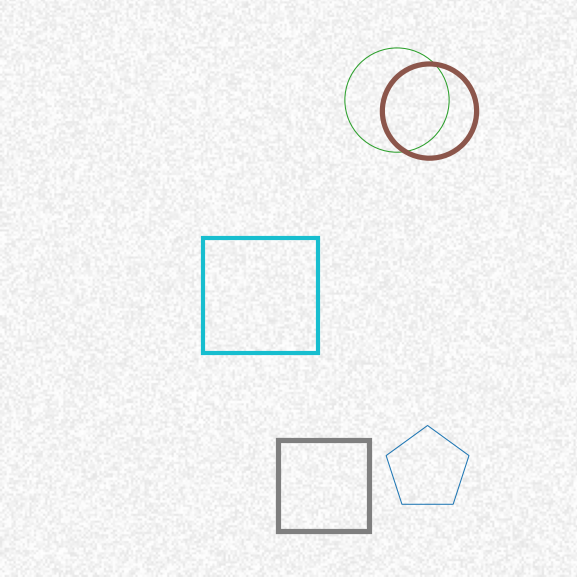[{"shape": "pentagon", "thickness": 0.5, "radius": 0.38, "center": [0.74, 0.187]}, {"shape": "circle", "thickness": 0.5, "radius": 0.45, "center": [0.687, 0.826]}, {"shape": "circle", "thickness": 2.5, "radius": 0.41, "center": [0.744, 0.807]}, {"shape": "square", "thickness": 2.5, "radius": 0.39, "center": [0.56, 0.158]}, {"shape": "square", "thickness": 2, "radius": 0.5, "center": [0.451, 0.488]}]